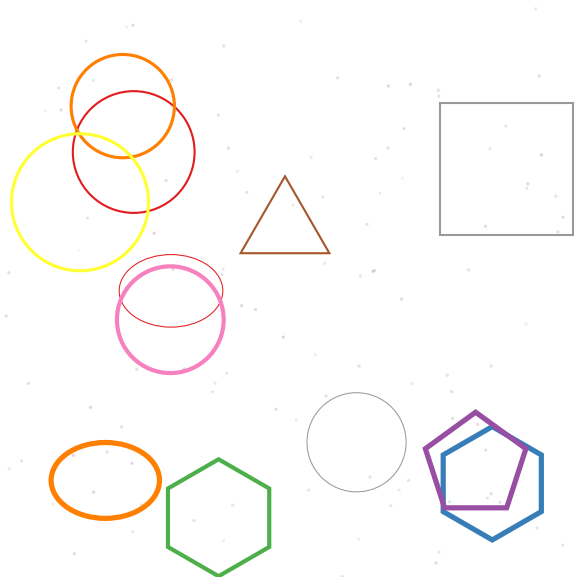[{"shape": "circle", "thickness": 1, "radius": 0.53, "center": [0.232, 0.736]}, {"shape": "oval", "thickness": 0.5, "radius": 0.45, "center": [0.296, 0.495]}, {"shape": "hexagon", "thickness": 2.5, "radius": 0.49, "center": [0.852, 0.162]}, {"shape": "hexagon", "thickness": 2, "radius": 0.51, "center": [0.379, 0.103]}, {"shape": "pentagon", "thickness": 2.5, "radius": 0.46, "center": [0.824, 0.194]}, {"shape": "circle", "thickness": 1.5, "radius": 0.45, "center": [0.213, 0.815]}, {"shape": "oval", "thickness": 2.5, "radius": 0.47, "center": [0.182, 0.167]}, {"shape": "circle", "thickness": 1.5, "radius": 0.59, "center": [0.139, 0.649]}, {"shape": "triangle", "thickness": 1, "radius": 0.44, "center": [0.493, 0.605]}, {"shape": "circle", "thickness": 2, "radius": 0.46, "center": [0.295, 0.446]}, {"shape": "circle", "thickness": 0.5, "radius": 0.43, "center": [0.617, 0.233]}, {"shape": "square", "thickness": 1, "radius": 0.57, "center": [0.877, 0.706]}]